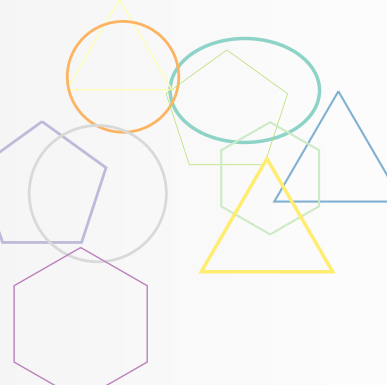[{"shape": "oval", "thickness": 2.5, "radius": 0.96, "center": [0.632, 0.765]}, {"shape": "triangle", "thickness": 1, "radius": 0.78, "center": [0.308, 0.845]}, {"shape": "pentagon", "thickness": 2, "radius": 0.87, "center": [0.109, 0.511]}, {"shape": "triangle", "thickness": 1.5, "radius": 0.95, "center": [0.873, 0.572]}, {"shape": "circle", "thickness": 2, "radius": 0.72, "center": [0.317, 0.8]}, {"shape": "pentagon", "thickness": 0.5, "radius": 0.82, "center": [0.585, 0.705]}, {"shape": "circle", "thickness": 2, "radius": 0.89, "center": [0.252, 0.497]}, {"shape": "hexagon", "thickness": 1, "radius": 0.99, "center": [0.208, 0.159]}, {"shape": "hexagon", "thickness": 1.5, "radius": 0.73, "center": [0.697, 0.537]}, {"shape": "triangle", "thickness": 2.5, "radius": 0.98, "center": [0.689, 0.392]}]